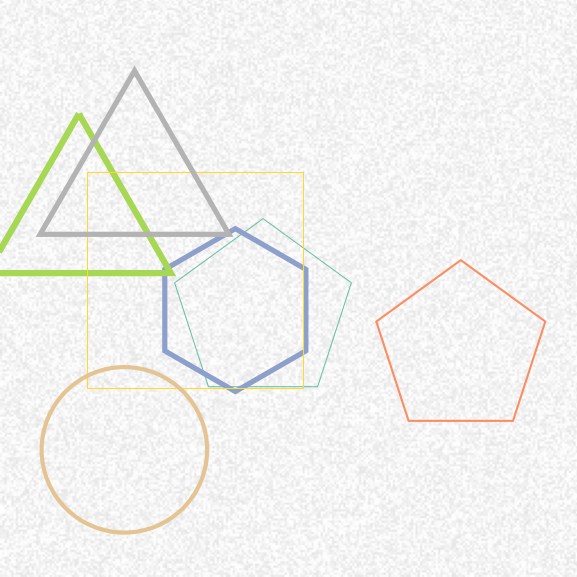[{"shape": "pentagon", "thickness": 0.5, "radius": 0.8, "center": [0.455, 0.46]}, {"shape": "pentagon", "thickness": 1, "radius": 0.77, "center": [0.798, 0.395]}, {"shape": "hexagon", "thickness": 2.5, "radius": 0.71, "center": [0.407, 0.462]}, {"shape": "triangle", "thickness": 3, "radius": 0.92, "center": [0.137, 0.618]}, {"shape": "square", "thickness": 0.5, "radius": 0.94, "center": [0.337, 0.514]}, {"shape": "circle", "thickness": 2, "radius": 0.72, "center": [0.215, 0.22]}, {"shape": "triangle", "thickness": 2.5, "radius": 0.94, "center": [0.233, 0.688]}]